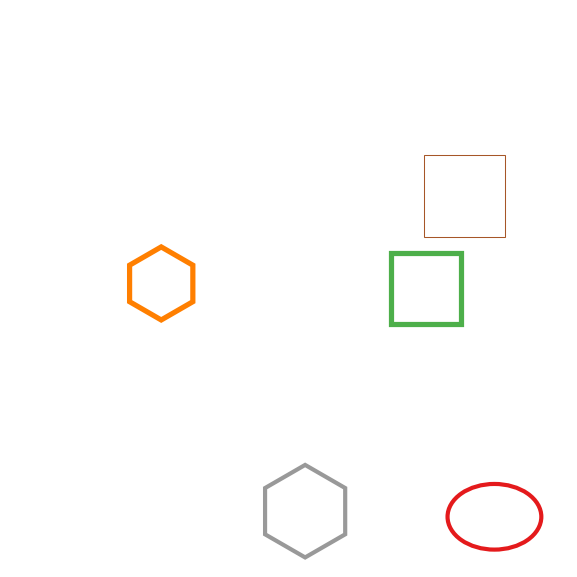[{"shape": "oval", "thickness": 2, "radius": 0.41, "center": [0.856, 0.104]}, {"shape": "square", "thickness": 2.5, "radius": 0.3, "center": [0.738, 0.5]}, {"shape": "hexagon", "thickness": 2.5, "radius": 0.32, "center": [0.279, 0.508]}, {"shape": "square", "thickness": 0.5, "radius": 0.35, "center": [0.805, 0.66]}, {"shape": "hexagon", "thickness": 2, "radius": 0.4, "center": [0.528, 0.114]}]